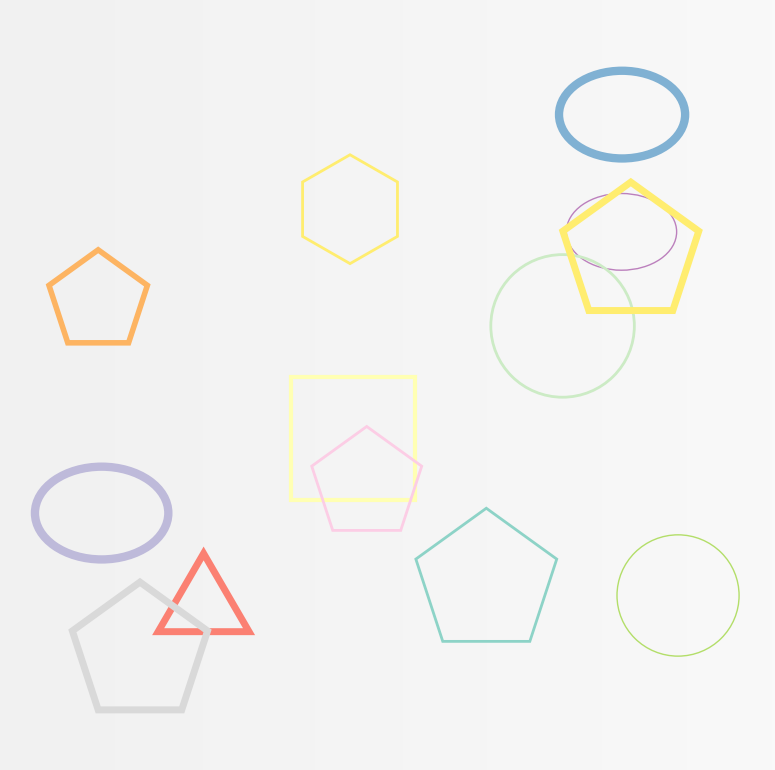[{"shape": "pentagon", "thickness": 1, "radius": 0.48, "center": [0.627, 0.244]}, {"shape": "square", "thickness": 1.5, "radius": 0.4, "center": [0.455, 0.43]}, {"shape": "oval", "thickness": 3, "radius": 0.43, "center": [0.131, 0.334]}, {"shape": "triangle", "thickness": 2.5, "radius": 0.34, "center": [0.263, 0.214]}, {"shape": "oval", "thickness": 3, "radius": 0.41, "center": [0.803, 0.851]}, {"shape": "pentagon", "thickness": 2, "radius": 0.33, "center": [0.127, 0.609]}, {"shape": "circle", "thickness": 0.5, "radius": 0.39, "center": [0.875, 0.227]}, {"shape": "pentagon", "thickness": 1, "radius": 0.37, "center": [0.473, 0.372]}, {"shape": "pentagon", "thickness": 2.5, "radius": 0.46, "center": [0.181, 0.152]}, {"shape": "oval", "thickness": 0.5, "radius": 0.36, "center": [0.802, 0.699]}, {"shape": "circle", "thickness": 1, "radius": 0.46, "center": [0.726, 0.577]}, {"shape": "hexagon", "thickness": 1, "radius": 0.35, "center": [0.452, 0.728]}, {"shape": "pentagon", "thickness": 2.5, "radius": 0.46, "center": [0.814, 0.671]}]